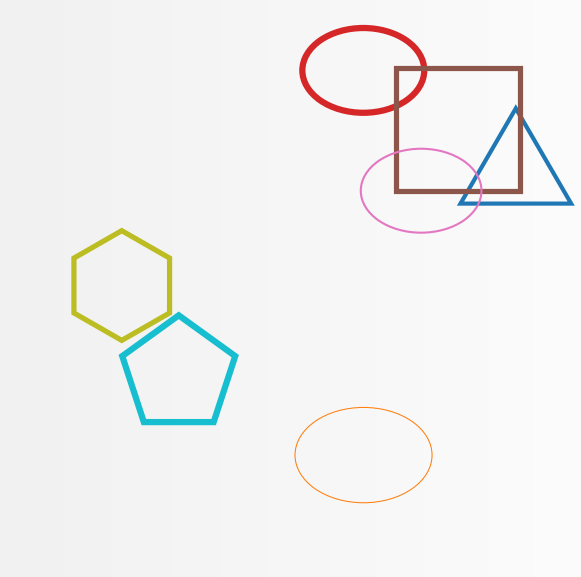[{"shape": "triangle", "thickness": 2, "radius": 0.55, "center": [0.887, 0.702]}, {"shape": "oval", "thickness": 0.5, "radius": 0.59, "center": [0.625, 0.211]}, {"shape": "oval", "thickness": 3, "radius": 0.52, "center": [0.625, 0.877]}, {"shape": "square", "thickness": 2.5, "radius": 0.53, "center": [0.788, 0.775]}, {"shape": "oval", "thickness": 1, "radius": 0.52, "center": [0.725, 0.669]}, {"shape": "hexagon", "thickness": 2.5, "radius": 0.47, "center": [0.209, 0.505]}, {"shape": "pentagon", "thickness": 3, "radius": 0.51, "center": [0.308, 0.351]}]